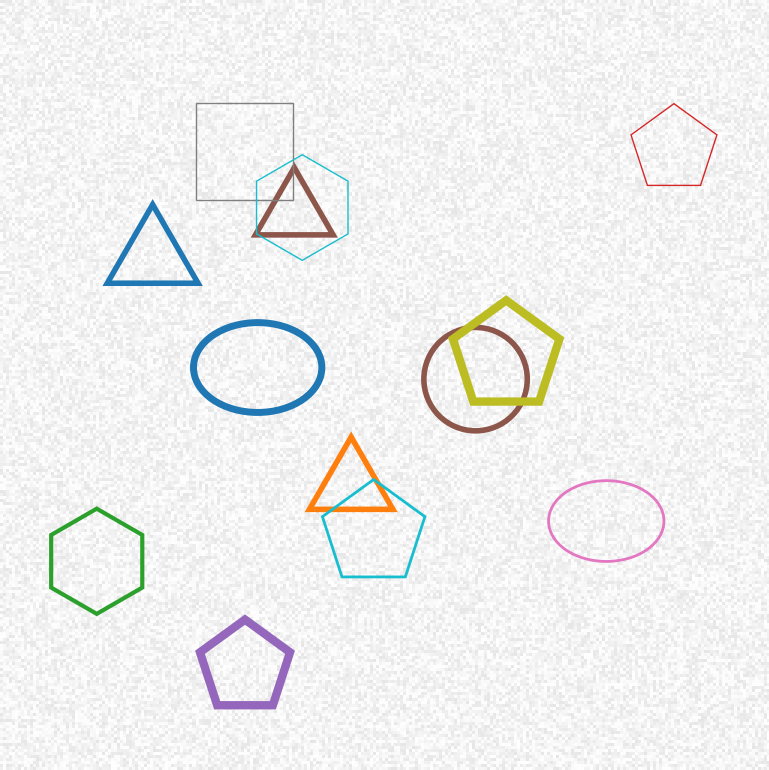[{"shape": "oval", "thickness": 2.5, "radius": 0.42, "center": [0.335, 0.523]}, {"shape": "triangle", "thickness": 2, "radius": 0.34, "center": [0.198, 0.666]}, {"shape": "triangle", "thickness": 2, "radius": 0.31, "center": [0.456, 0.37]}, {"shape": "hexagon", "thickness": 1.5, "radius": 0.34, "center": [0.126, 0.271]}, {"shape": "pentagon", "thickness": 0.5, "radius": 0.29, "center": [0.875, 0.807]}, {"shape": "pentagon", "thickness": 3, "radius": 0.31, "center": [0.318, 0.134]}, {"shape": "circle", "thickness": 2, "radius": 0.34, "center": [0.618, 0.508]}, {"shape": "triangle", "thickness": 2, "radius": 0.29, "center": [0.382, 0.724]}, {"shape": "oval", "thickness": 1, "radius": 0.37, "center": [0.787, 0.323]}, {"shape": "square", "thickness": 0.5, "radius": 0.32, "center": [0.318, 0.803]}, {"shape": "pentagon", "thickness": 3, "radius": 0.36, "center": [0.657, 0.537]}, {"shape": "hexagon", "thickness": 0.5, "radius": 0.34, "center": [0.393, 0.73]}, {"shape": "pentagon", "thickness": 1, "radius": 0.35, "center": [0.485, 0.307]}]